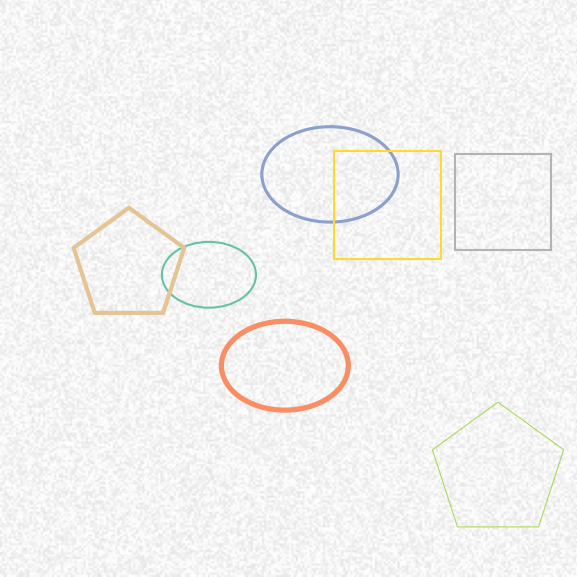[{"shape": "oval", "thickness": 1, "radius": 0.41, "center": [0.362, 0.523]}, {"shape": "oval", "thickness": 2.5, "radius": 0.55, "center": [0.493, 0.366]}, {"shape": "oval", "thickness": 1.5, "radius": 0.59, "center": [0.571, 0.697]}, {"shape": "pentagon", "thickness": 0.5, "radius": 0.6, "center": [0.862, 0.183]}, {"shape": "square", "thickness": 1, "radius": 0.46, "center": [0.671, 0.644]}, {"shape": "pentagon", "thickness": 2, "radius": 0.5, "center": [0.223, 0.539]}, {"shape": "square", "thickness": 1, "radius": 0.42, "center": [0.871, 0.649]}]